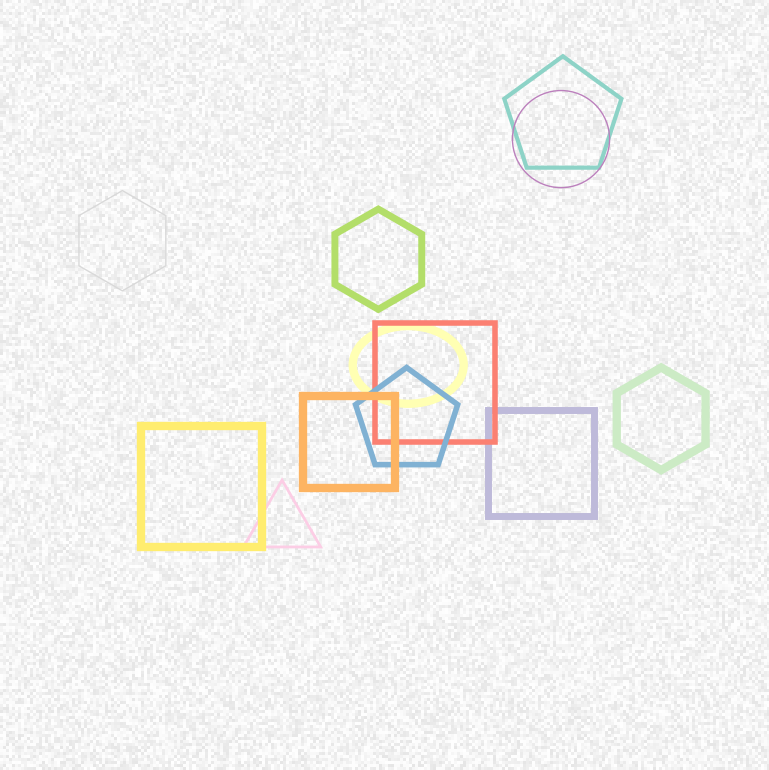[{"shape": "pentagon", "thickness": 1.5, "radius": 0.4, "center": [0.731, 0.847]}, {"shape": "oval", "thickness": 3, "radius": 0.36, "center": [0.53, 0.526]}, {"shape": "square", "thickness": 2.5, "radius": 0.34, "center": [0.702, 0.399]}, {"shape": "square", "thickness": 2, "radius": 0.39, "center": [0.565, 0.503]}, {"shape": "pentagon", "thickness": 2, "radius": 0.35, "center": [0.528, 0.453]}, {"shape": "square", "thickness": 3, "radius": 0.3, "center": [0.454, 0.426]}, {"shape": "hexagon", "thickness": 2.5, "radius": 0.33, "center": [0.491, 0.663]}, {"shape": "triangle", "thickness": 1, "radius": 0.29, "center": [0.366, 0.319]}, {"shape": "hexagon", "thickness": 0.5, "radius": 0.33, "center": [0.159, 0.687]}, {"shape": "circle", "thickness": 0.5, "radius": 0.32, "center": [0.729, 0.819]}, {"shape": "hexagon", "thickness": 3, "radius": 0.33, "center": [0.859, 0.456]}, {"shape": "square", "thickness": 3, "radius": 0.39, "center": [0.262, 0.369]}]